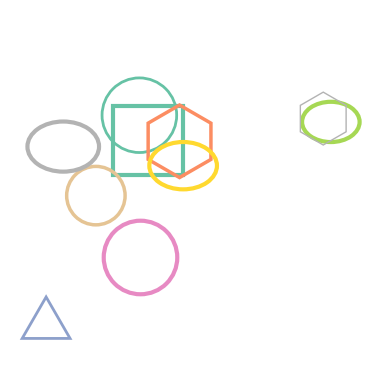[{"shape": "circle", "thickness": 2, "radius": 0.48, "center": [0.362, 0.701]}, {"shape": "square", "thickness": 3, "radius": 0.45, "center": [0.384, 0.635]}, {"shape": "hexagon", "thickness": 2.5, "radius": 0.47, "center": [0.466, 0.633]}, {"shape": "triangle", "thickness": 2, "radius": 0.36, "center": [0.12, 0.157]}, {"shape": "circle", "thickness": 3, "radius": 0.48, "center": [0.365, 0.331]}, {"shape": "oval", "thickness": 3, "radius": 0.37, "center": [0.859, 0.683]}, {"shape": "oval", "thickness": 3, "radius": 0.44, "center": [0.476, 0.57]}, {"shape": "circle", "thickness": 2.5, "radius": 0.38, "center": [0.249, 0.492]}, {"shape": "hexagon", "thickness": 1, "radius": 0.34, "center": [0.84, 0.692]}, {"shape": "oval", "thickness": 3, "radius": 0.47, "center": [0.164, 0.619]}]